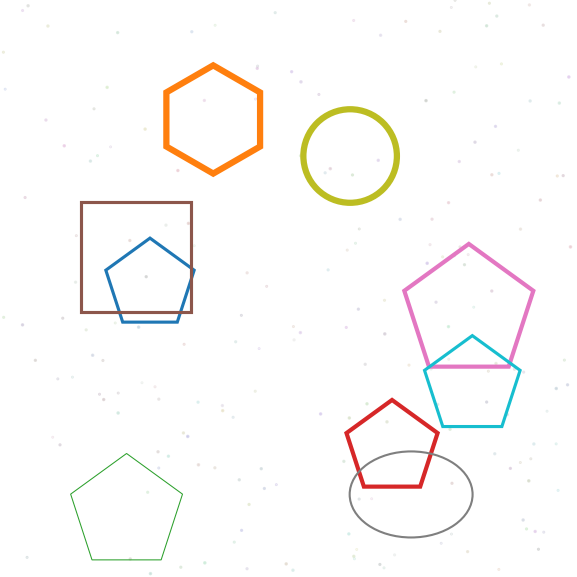[{"shape": "pentagon", "thickness": 1.5, "radius": 0.4, "center": [0.26, 0.506]}, {"shape": "hexagon", "thickness": 3, "radius": 0.47, "center": [0.369, 0.792]}, {"shape": "pentagon", "thickness": 0.5, "radius": 0.51, "center": [0.219, 0.112]}, {"shape": "pentagon", "thickness": 2, "radius": 0.41, "center": [0.679, 0.224]}, {"shape": "square", "thickness": 1.5, "radius": 0.47, "center": [0.236, 0.554]}, {"shape": "pentagon", "thickness": 2, "radius": 0.59, "center": [0.812, 0.459]}, {"shape": "oval", "thickness": 1, "radius": 0.53, "center": [0.712, 0.143]}, {"shape": "circle", "thickness": 3, "radius": 0.4, "center": [0.606, 0.729]}, {"shape": "pentagon", "thickness": 1.5, "radius": 0.44, "center": [0.818, 0.331]}]